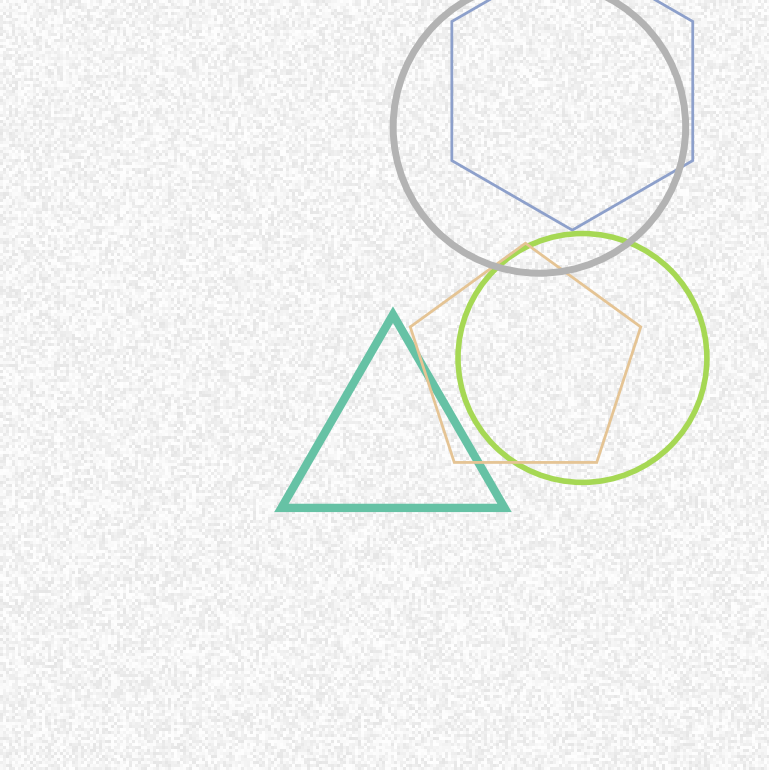[{"shape": "triangle", "thickness": 3, "radius": 0.84, "center": [0.51, 0.424]}, {"shape": "hexagon", "thickness": 1, "radius": 0.9, "center": [0.743, 0.882]}, {"shape": "circle", "thickness": 2, "radius": 0.81, "center": [0.756, 0.535]}, {"shape": "pentagon", "thickness": 1, "radius": 0.79, "center": [0.682, 0.527]}, {"shape": "circle", "thickness": 2.5, "radius": 0.95, "center": [0.701, 0.835]}]